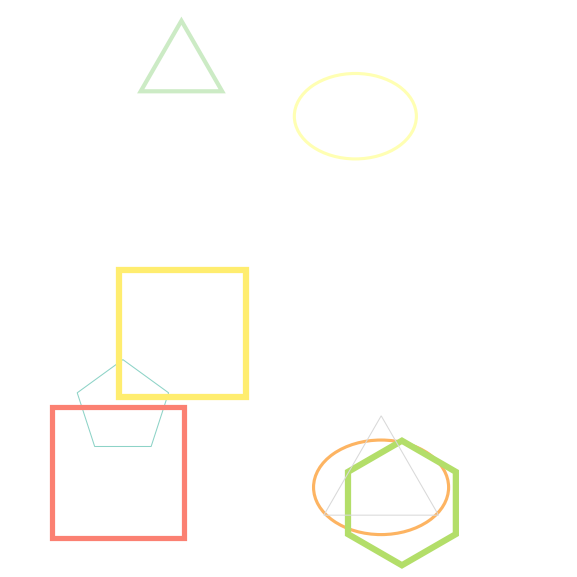[{"shape": "pentagon", "thickness": 0.5, "radius": 0.42, "center": [0.213, 0.293]}, {"shape": "oval", "thickness": 1.5, "radius": 0.53, "center": [0.615, 0.798]}, {"shape": "square", "thickness": 2.5, "radius": 0.57, "center": [0.204, 0.181]}, {"shape": "oval", "thickness": 1.5, "radius": 0.58, "center": [0.66, 0.155]}, {"shape": "hexagon", "thickness": 3, "radius": 0.54, "center": [0.696, 0.128]}, {"shape": "triangle", "thickness": 0.5, "radius": 0.57, "center": [0.66, 0.164]}, {"shape": "triangle", "thickness": 2, "radius": 0.41, "center": [0.314, 0.882]}, {"shape": "square", "thickness": 3, "radius": 0.55, "center": [0.316, 0.421]}]